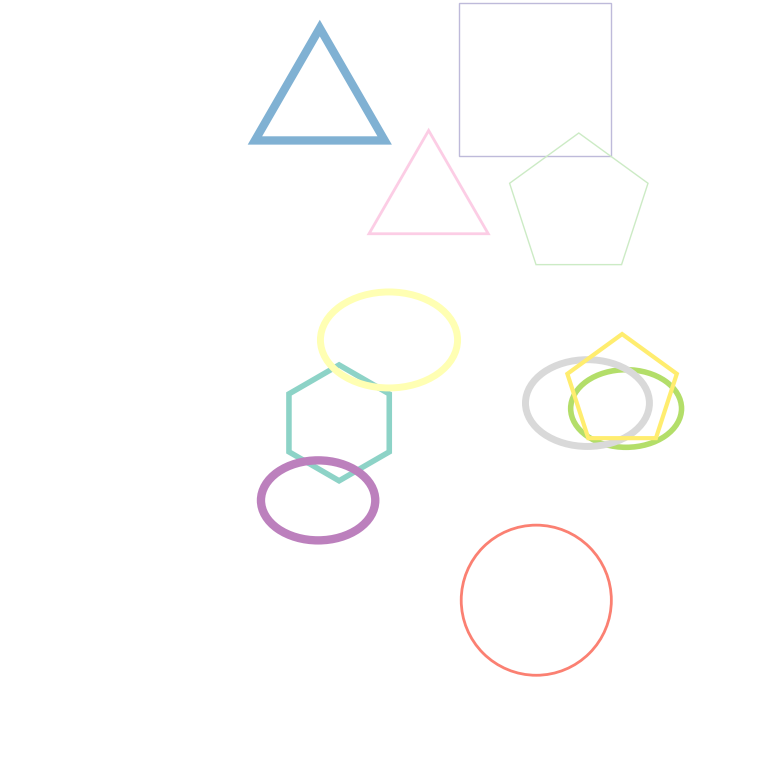[{"shape": "hexagon", "thickness": 2, "radius": 0.38, "center": [0.44, 0.451]}, {"shape": "oval", "thickness": 2.5, "radius": 0.45, "center": [0.505, 0.558]}, {"shape": "square", "thickness": 0.5, "radius": 0.5, "center": [0.695, 0.897]}, {"shape": "circle", "thickness": 1, "radius": 0.49, "center": [0.696, 0.221]}, {"shape": "triangle", "thickness": 3, "radius": 0.49, "center": [0.415, 0.866]}, {"shape": "oval", "thickness": 2, "radius": 0.36, "center": [0.813, 0.469]}, {"shape": "triangle", "thickness": 1, "radius": 0.45, "center": [0.557, 0.741]}, {"shape": "oval", "thickness": 2.5, "radius": 0.4, "center": [0.763, 0.477]}, {"shape": "oval", "thickness": 3, "radius": 0.37, "center": [0.413, 0.35]}, {"shape": "pentagon", "thickness": 0.5, "radius": 0.47, "center": [0.752, 0.733]}, {"shape": "pentagon", "thickness": 1.5, "radius": 0.37, "center": [0.808, 0.491]}]